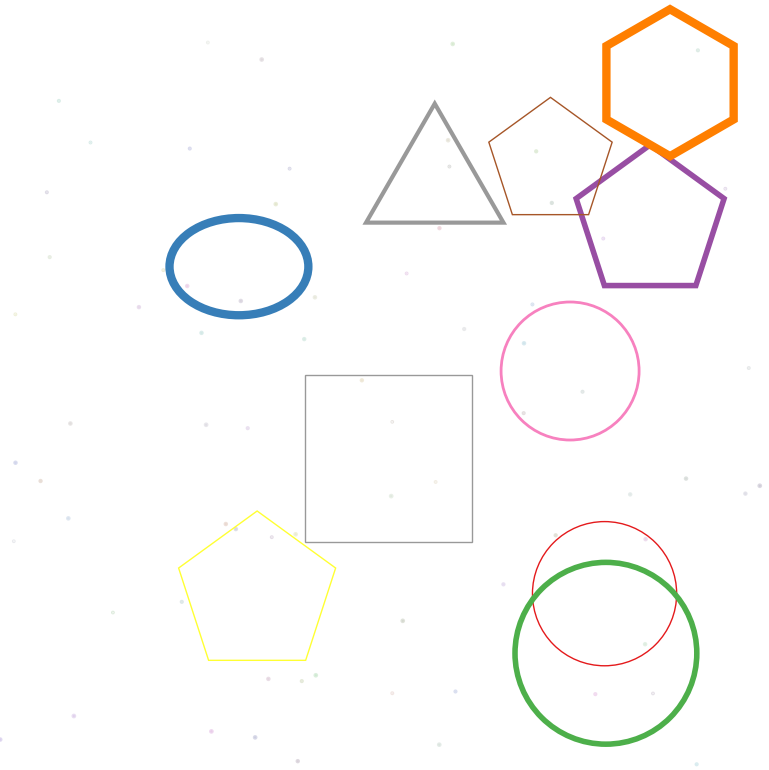[{"shape": "circle", "thickness": 0.5, "radius": 0.47, "center": [0.785, 0.229]}, {"shape": "oval", "thickness": 3, "radius": 0.45, "center": [0.31, 0.654]}, {"shape": "circle", "thickness": 2, "radius": 0.59, "center": [0.787, 0.152]}, {"shape": "pentagon", "thickness": 2, "radius": 0.51, "center": [0.844, 0.711]}, {"shape": "hexagon", "thickness": 3, "radius": 0.48, "center": [0.87, 0.893]}, {"shape": "pentagon", "thickness": 0.5, "radius": 0.54, "center": [0.334, 0.229]}, {"shape": "pentagon", "thickness": 0.5, "radius": 0.42, "center": [0.715, 0.789]}, {"shape": "circle", "thickness": 1, "radius": 0.45, "center": [0.74, 0.518]}, {"shape": "triangle", "thickness": 1.5, "radius": 0.52, "center": [0.565, 0.762]}, {"shape": "square", "thickness": 0.5, "radius": 0.54, "center": [0.504, 0.405]}]